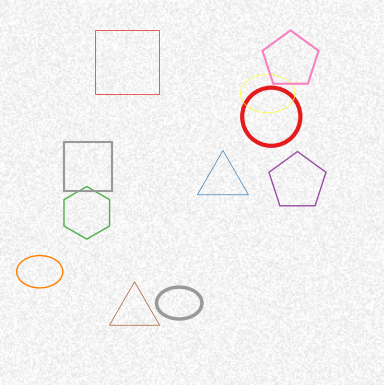[{"shape": "circle", "thickness": 3, "radius": 0.38, "center": [0.705, 0.697]}, {"shape": "square", "thickness": 0.5, "radius": 0.42, "center": [0.33, 0.84]}, {"shape": "triangle", "thickness": 0.5, "radius": 0.38, "center": [0.579, 0.532]}, {"shape": "hexagon", "thickness": 1, "radius": 0.34, "center": [0.225, 0.447]}, {"shape": "pentagon", "thickness": 1, "radius": 0.39, "center": [0.773, 0.529]}, {"shape": "oval", "thickness": 1, "radius": 0.3, "center": [0.103, 0.294]}, {"shape": "oval", "thickness": 0.5, "radius": 0.35, "center": [0.695, 0.757]}, {"shape": "triangle", "thickness": 0.5, "radius": 0.38, "center": [0.349, 0.193]}, {"shape": "pentagon", "thickness": 1.5, "radius": 0.38, "center": [0.755, 0.844]}, {"shape": "oval", "thickness": 2.5, "radius": 0.3, "center": [0.466, 0.213]}, {"shape": "square", "thickness": 1.5, "radius": 0.31, "center": [0.229, 0.568]}]